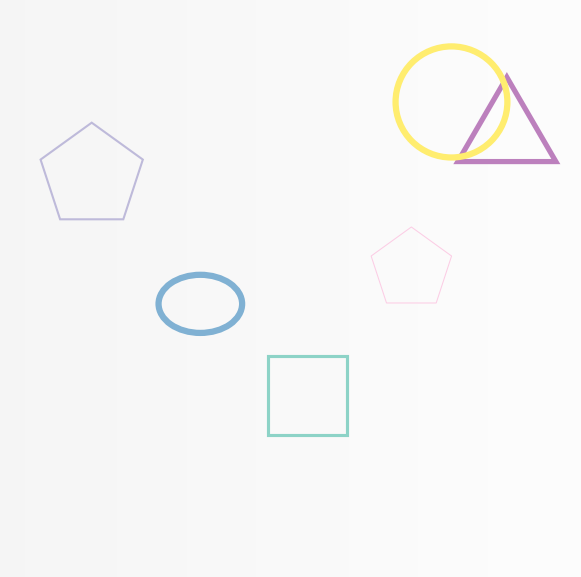[{"shape": "square", "thickness": 1.5, "radius": 0.34, "center": [0.529, 0.314]}, {"shape": "pentagon", "thickness": 1, "radius": 0.46, "center": [0.158, 0.694]}, {"shape": "oval", "thickness": 3, "radius": 0.36, "center": [0.345, 0.473]}, {"shape": "pentagon", "thickness": 0.5, "radius": 0.36, "center": [0.708, 0.533]}, {"shape": "triangle", "thickness": 2.5, "radius": 0.49, "center": [0.872, 0.768]}, {"shape": "circle", "thickness": 3, "radius": 0.48, "center": [0.777, 0.823]}]